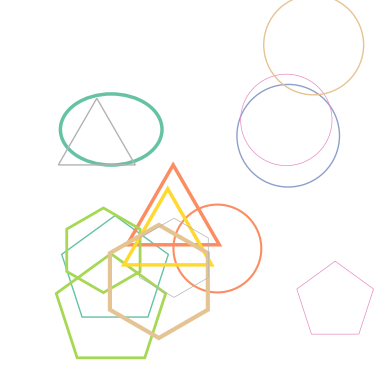[{"shape": "pentagon", "thickness": 1, "radius": 0.73, "center": [0.299, 0.294]}, {"shape": "oval", "thickness": 2.5, "radius": 0.66, "center": [0.289, 0.664]}, {"shape": "triangle", "thickness": 2.5, "radius": 0.69, "center": [0.45, 0.433]}, {"shape": "circle", "thickness": 1.5, "radius": 0.57, "center": [0.565, 0.355]}, {"shape": "circle", "thickness": 1, "radius": 0.67, "center": [0.749, 0.647]}, {"shape": "circle", "thickness": 0.5, "radius": 0.59, "center": [0.744, 0.689]}, {"shape": "pentagon", "thickness": 0.5, "radius": 0.52, "center": [0.871, 0.217]}, {"shape": "pentagon", "thickness": 2, "radius": 0.75, "center": [0.288, 0.192]}, {"shape": "hexagon", "thickness": 2, "radius": 0.55, "center": [0.269, 0.35]}, {"shape": "triangle", "thickness": 2.5, "radius": 0.66, "center": [0.436, 0.378]}, {"shape": "circle", "thickness": 1, "radius": 0.65, "center": [0.815, 0.883]}, {"shape": "hexagon", "thickness": 3, "radius": 0.73, "center": [0.413, 0.269]}, {"shape": "triangle", "thickness": 1, "radius": 0.58, "center": [0.251, 0.629]}, {"shape": "hexagon", "thickness": 0.5, "radius": 0.51, "center": [0.452, 0.33]}]